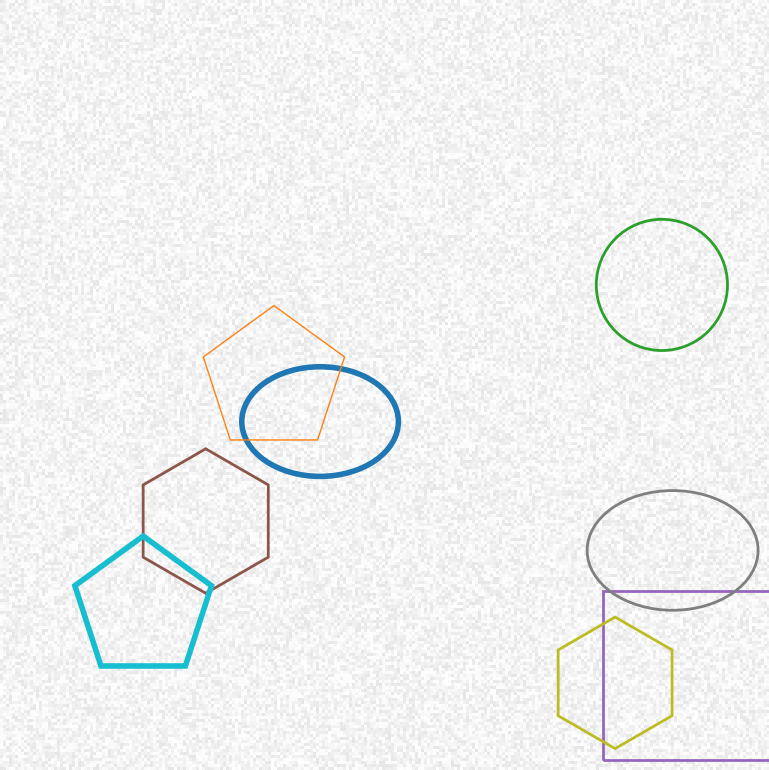[{"shape": "oval", "thickness": 2, "radius": 0.51, "center": [0.416, 0.453]}, {"shape": "pentagon", "thickness": 0.5, "radius": 0.48, "center": [0.356, 0.507]}, {"shape": "circle", "thickness": 1, "radius": 0.43, "center": [0.86, 0.63]}, {"shape": "square", "thickness": 1, "radius": 0.55, "center": [0.893, 0.123]}, {"shape": "hexagon", "thickness": 1, "radius": 0.47, "center": [0.267, 0.323]}, {"shape": "oval", "thickness": 1, "radius": 0.56, "center": [0.874, 0.285]}, {"shape": "hexagon", "thickness": 1, "radius": 0.43, "center": [0.799, 0.113]}, {"shape": "pentagon", "thickness": 2, "radius": 0.47, "center": [0.186, 0.211]}]